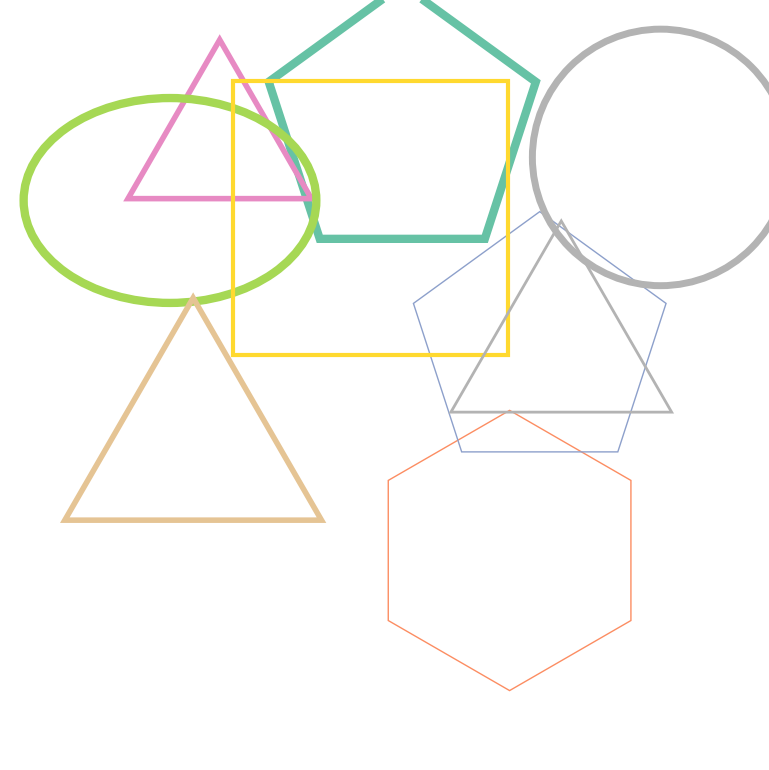[{"shape": "pentagon", "thickness": 3, "radius": 0.91, "center": [0.522, 0.837]}, {"shape": "hexagon", "thickness": 0.5, "radius": 0.91, "center": [0.662, 0.285]}, {"shape": "pentagon", "thickness": 0.5, "radius": 0.86, "center": [0.701, 0.553]}, {"shape": "triangle", "thickness": 2, "radius": 0.69, "center": [0.285, 0.811]}, {"shape": "oval", "thickness": 3, "radius": 0.95, "center": [0.221, 0.74]}, {"shape": "square", "thickness": 1.5, "radius": 0.89, "center": [0.481, 0.717]}, {"shape": "triangle", "thickness": 2, "radius": 0.96, "center": [0.251, 0.421]}, {"shape": "circle", "thickness": 2.5, "radius": 0.83, "center": [0.858, 0.796]}, {"shape": "triangle", "thickness": 1, "radius": 0.83, "center": [0.729, 0.548]}]